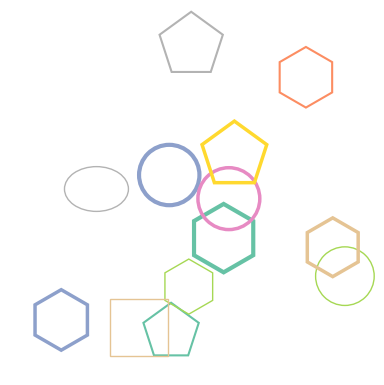[{"shape": "hexagon", "thickness": 3, "radius": 0.44, "center": [0.581, 0.381]}, {"shape": "pentagon", "thickness": 1.5, "radius": 0.38, "center": [0.444, 0.138]}, {"shape": "hexagon", "thickness": 1.5, "radius": 0.39, "center": [0.795, 0.799]}, {"shape": "hexagon", "thickness": 2.5, "radius": 0.39, "center": [0.159, 0.169]}, {"shape": "circle", "thickness": 3, "radius": 0.39, "center": [0.44, 0.545]}, {"shape": "circle", "thickness": 2.5, "radius": 0.4, "center": [0.594, 0.484]}, {"shape": "hexagon", "thickness": 1, "radius": 0.36, "center": [0.49, 0.256]}, {"shape": "circle", "thickness": 1, "radius": 0.38, "center": [0.896, 0.283]}, {"shape": "pentagon", "thickness": 2.5, "radius": 0.44, "center": [0.609, 0.597]}, {"shape": "square", "thickness": 1, "radius": 0.37, "center": [0.361, 0.149]}, {"shape": "hexagon", "thickness": 2.5, "radius": 0.38, "center": [0.864, 0.358]}, {"shape": "pentagon", "thickness": 1.5, "radius": 0.43, "center": [0.497, 0.883]}, {"shape": "oval", "thickness": 1, "radius": 0.42, "center": [0.251, 0.509]}]